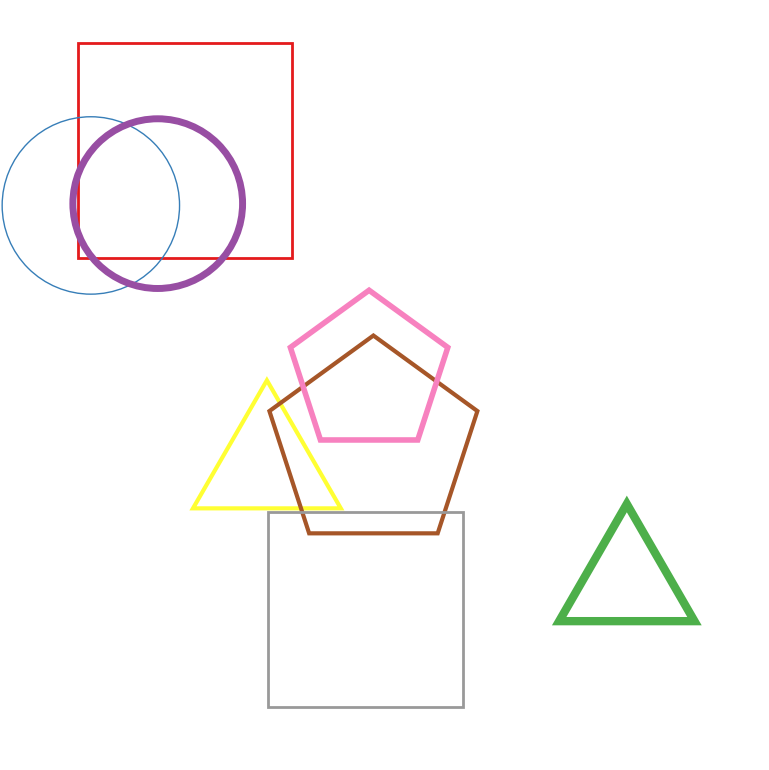[{"shape": "square", "thickness": 1, "radius": 0.7, "center": [0.24, 0.804]}, {"shape": "circle", "thickness": 0.5, "radius": 0.58, "center": [0.118, 0.733]}, {"shape": "triangle", "thickness": 3, "radius": 0.51, "center": [0.814, 0.244]}, {"shape": "circle", "thickness": 2.5, "radius": 0.55, "center": [0.205, 0.736]}, {"shape": "triangle", "thickness": 1.5, "radius": 0.55, "center": [0.347, 0.395]}, {"shape": "pentagon", "thickness": 1.5, "radius": 0.71, "center": [0.485, 0.422]}, {"shape": "pentagon", "thickness": 2, "radius": 0.54, "center": [0.479, 0.516]}, {"shape": "square", "thickness": 1, "radius": 0.63, "center": [0.475, 0.209]}]